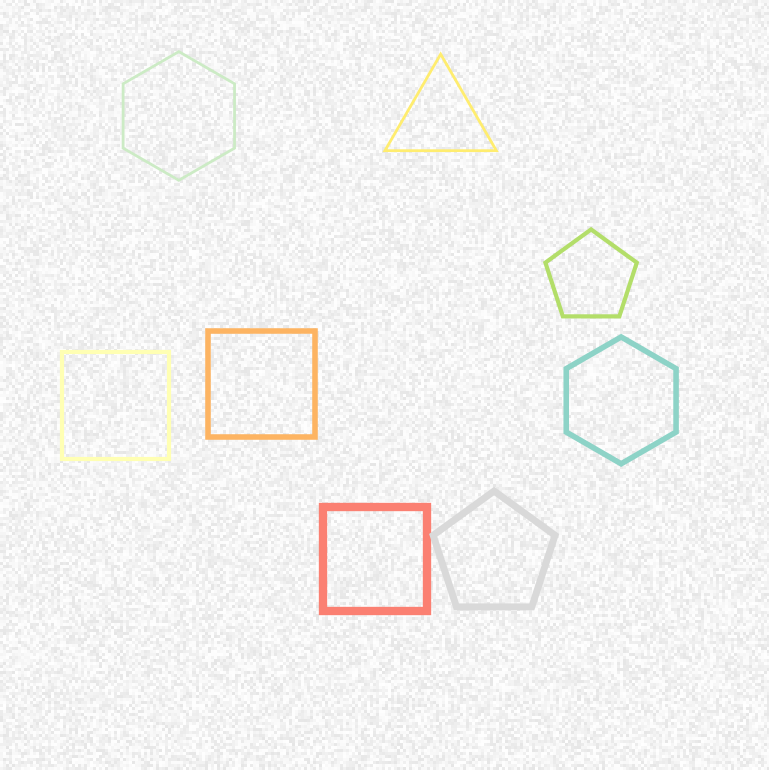[{"shape": "hexagon", "thickness": 2, "radius": 0.41, "center": [0.807, 0.48]}, {"shape": "square", "thickness": 1.5, "radius": 0.35, "center": [0.15, 0.473]}, {"shape": "square", "thickness": 3, "radius": 0.34, "center": [0.487, 0.274]}, {"shape": "square", "thickness": 2, "radius": 0.35, "center": [0.34, 0.502]}, {"shape": "pentagon", "thickness": 1.5, "radius": 0.31, "center": [0.768, 0.64]}, {"shape": "pentagon", "thickness": 2.5, "radius": 0.42, "center": [0.642, 0.279]}, {"shape": "hexagon", "thickness": 1, "radius": 0.42, "center": [0.232, 0.849]}, {"shape": "triangle", "thickness": 1, "radius": 0.42, "center": [0.572, 0.846]}]